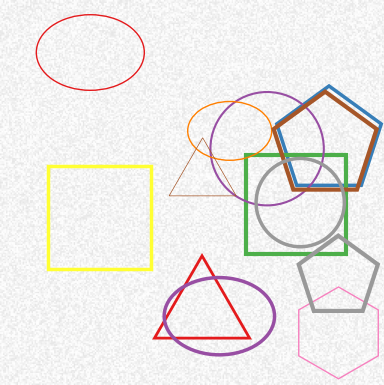[{"shape": "oval", "thickness": 1, "radius": 0.7, "center": [0.235, 0.864]}, {"shape": "triangle", "thickness": 2, "radius": 0.71, "center": [0.525, 0.193]}, {"shape": "pentagon", "thickness": 2.5, "radius": 0.71, "center": [0.855, 0.634]}, {"shape": "square", "thickness": 3, "radius": 0.64, "center": [0.769, 0.468]}, {"shape": "circle", "thickness": 1.5, "radius": 0.74, "center": [0.694, 0.614]}, {"shape": "oval", "thickness": 2.5, "radius": 0.72, "center": [0.57, 0.179]}, {"shape": "oval", "thickness": 1, "radius": 0.55, "center": [0.597, 0.66]}, {"shape": "square", "thickness": 2.5, "radius": 0.67, "center": [0.258, 0.435]}, {"shape": "triangle", "thickness": 0.5, "radius": 0.5, "center": [0.526, 0.542]}, {"shape": "pentagon", "thickness": 3, "radius": 0.7, "center": [0.845, 0.621]}, {"shape": "hexagon", "thickness": 1, "radius": 0.6, "center": [0.879, 0.135]}, {"shape": "circle", "thickness": 2.5, "radius": 0.57, "center": [0.78, 0.474]}, {"shape": "pentagon", "thickness": 3, "radius": 0.54, "center": [0.879, 0.28]}]